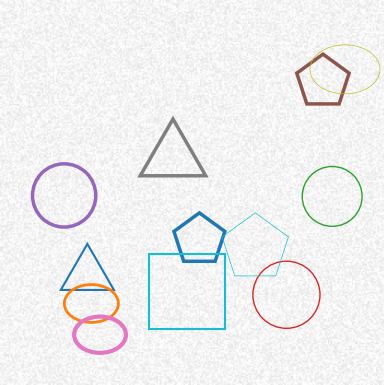[{"shape": "pentagon", "thickness": 2.5, "radius": 0.35, "center": [0.518, 0.378]}, {"shape": "triangle", "thickness": 1.5, "radius": 0.4, "center": [0.227, 0.287]}, {"shape": "oval", "thickness": 2, "radius": 0.35, "center": [0.237, 0.212]}, {"shape": "circle", "thickness": 1, "radius": 0.39, "center": [0.863, 0.49]}, {"shape": "circle", "thickness": 1, "radius": 0.44, "center": [0.744, 0.234]}, {"shape": "circle", "thickness": 2.5, "radius": 0.41, "center": [0.167, 0.492]}, {"shape": "pentagon", "thickness": 2.5, "radius": 0.36, "center": [0.839, 0.788]}, {"shape": "oval", "thickness": 3, "radius": 0.34, "center": [0.26, 0.131]}, {"shape": "triangle", "thickness": 2.5, "radius": 0.49, "center": [0.449, 0.593]}, {"shape": "oval", "thickness": 0.5, "radius": 0.45, "center": [0.896, 0.82]}, {"shape": "square", "thickness": 1.5, "radius": 0.49, "center": [0.485, 0.243]}, {"shape": "pentagon", "thickness": 0.5, "radius": 0.45, "center": [0.663, 0.357]}]